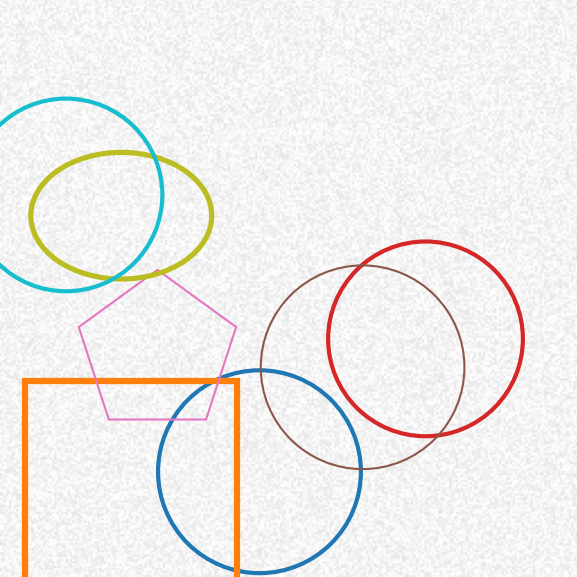[{"shape": "circle", "thickness": 2, "radius": 0.88, "center": [0.449, 0.182]}, {"shape": "square", "thickness": 3, "radius": 0.92, "center": [0.227, 0.155]}, {"shape": "circle", "thickness": 2, "radius": 0.84, "center": [0.737, 0.412]}, {"shape": "circle", "thickness": 1, "radius": 0.88, "center": [0.628, 0.363]}, {"shape": "pentagon", "thickness": 1, "radius": 0.72, "center": [0.273, 0.389]}, {"shape": "oval", "thickness": 2.5, "radius": 0.78, "center": [0.21, 0.626]}, {"shape": "circle", "thickness": 2, "radius": 0.83, "center": [0.114, 0.662]}]